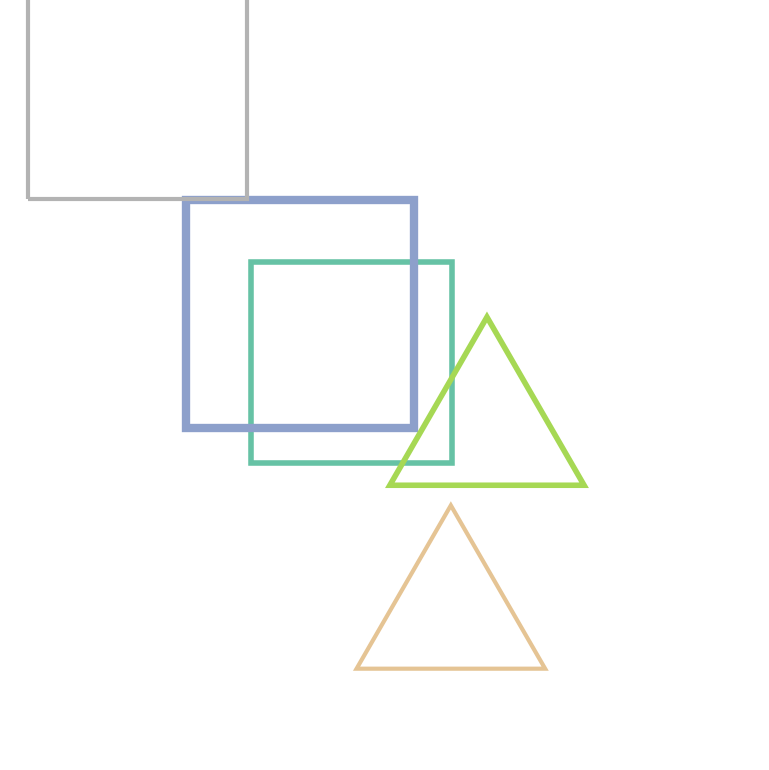[{"shape": "square", "thickness": 2, "radius": 0.65, "center": [0.457, 0.529]}, {"shape": "square", "thickness": 3, "radius": 0.74, "center": [0.39, 0.592]}, {"shape": "triangle", "thickness": 2, "radius": 0.73, "center": [0.632, 0.443]}, {"shape": "triangle", "thickness": 1.5, "radius": 0.71, "center": [0.586, 0.202]}, {"shape": "square", "thickness": 1.5, "radius": 0.71, "center": [0.179, 0.884]}]